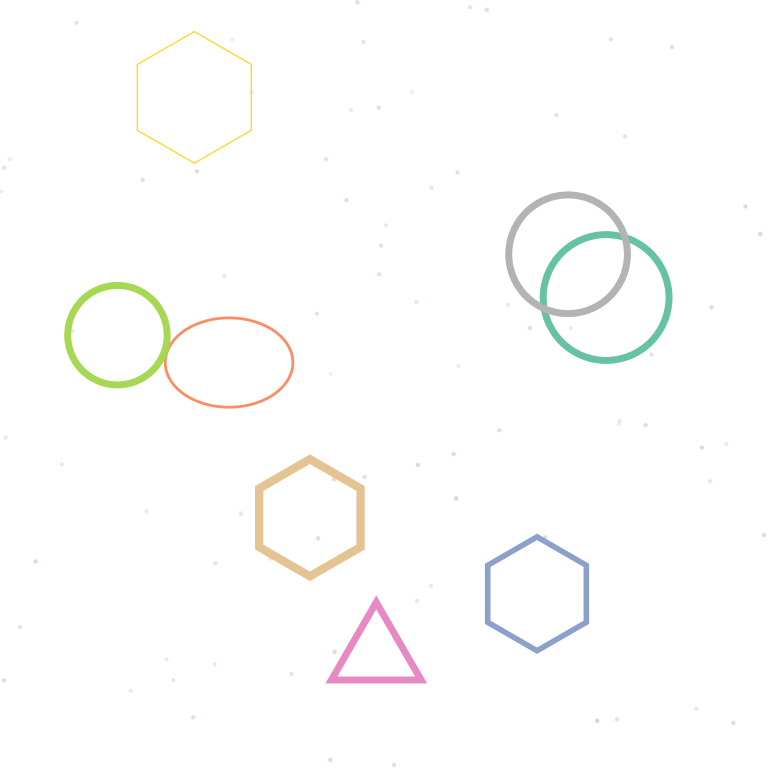[{"shape": "circle", "thickness": 2.5, "radius": 0.41, "center": [0.787, 0.614]}, {"shape": "oval", "thickness": 1, "radius": 0.41, "center": [0.297, 0.529]}, {"shape": "hexagon", "thickness": 2, "radius": 0.37, "center": [0.697, 0.229]}, {"shape": "triangle", "thickness": 2.5, "radius": 0.34, "center": [0.489, 0.151]}, {"shape": "circle", "thickness": 2.5, "radius": 0.32, "center": [0.152, 0.565]}, {"shape": "hexagon", "thickness": 0.5, "radius": 0.43, "center": [0.252, 0.874]}, {"shape": "hexagon", "thickness": 3, "radius": 0.38, "center": [0.402, 0.328]}, {"shape": "circle", "thickness": 2.5, "radius": 0.39, "center": [0.738, 0.67]}]